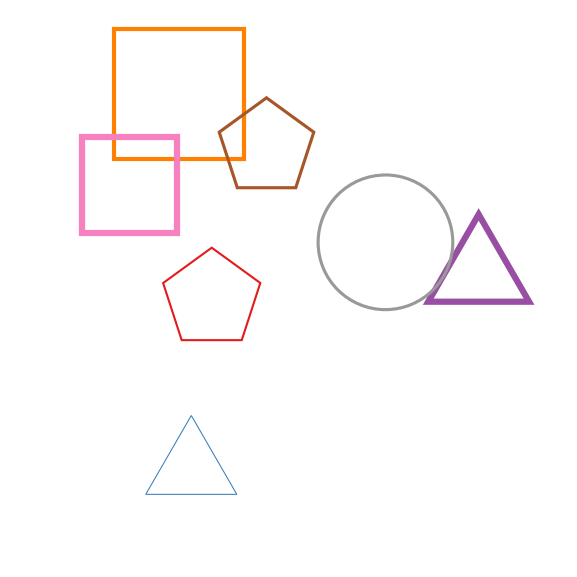[{"shape": "pentagon", "thickness": 1, "radius": 0.44, "center": [0.367, 0.482]}, {"shape": "triangle", "thickness": 0.5, "radius": 0.46, "center": [0.331, 0.189]}, {"shape": "triangle", "thickness": 3, "radius": 0.5, "center": [0.829, 0.527]}, {"shape": "square", "thickness": 2, "radius": 0.56, "center": [0.309, 0.836]}, {"shape": "pentagon", "thickness": 1.5, "radius": 0.43, "center": [0.461, 0.744]}, {"shape": "square", "thickness": 3, "radius": 0.41, "center": [0.224, 0.679]}, {"shape": "circle", "thickness": 1.5, "radius": 0.58, "center": [0.667, 0.58]}]